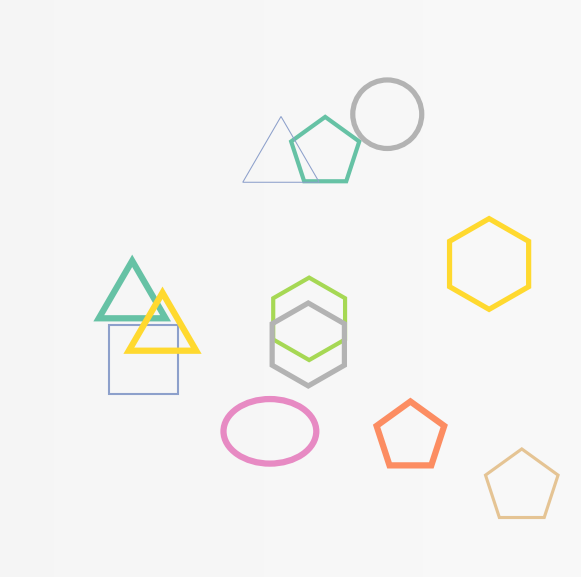[{"shape": "pentagon", "thickness": 2, "radius": 0.31, "center": [0.559, 0.735]}, {"shape": "triangle", "thickness": 3, "radius": 0.33, "center": [0.227, 0.481]}, {"shape": "pentagon", "thickness": 3, "radius": 0.31, "center": [0.706, 0.243]}, {"shape": "square", "thickness": 1, "radius": 0.3, "center": [0.248, 0.376]}, {"shape": "triangle", "thickness": 0.5, "radius": 0.38, "center": [0.483, 0.722]}, {"shape": "oval", "thickness": 3, "radius": 0.4, "center": [0.464, 0.252]}, {"shape": "hexagon", "thickness": 2, "radius": 0.36, "center": [0.532, 0.447]}, {"shape": "hexagon", "thickness": 2.5, "radius": 0.39, "center": [0.841, 0.542]}, {"shape": "triangle", "thickness": 3, "radius": 0.33, "center": [0.28, 0.425]}, {"shape": "pentagon", "thickness": 1.5, "radius": 0.33, "center": [0.898, 0.156]}, {"shape": "circle", "thickness": 2.5, "radius": 0.3, "center": [0.666, 0.801]}, {"shape": "hexagon", "thickness": 2.5, "radius": 0.36, "center": [0.53, 0.403]}]